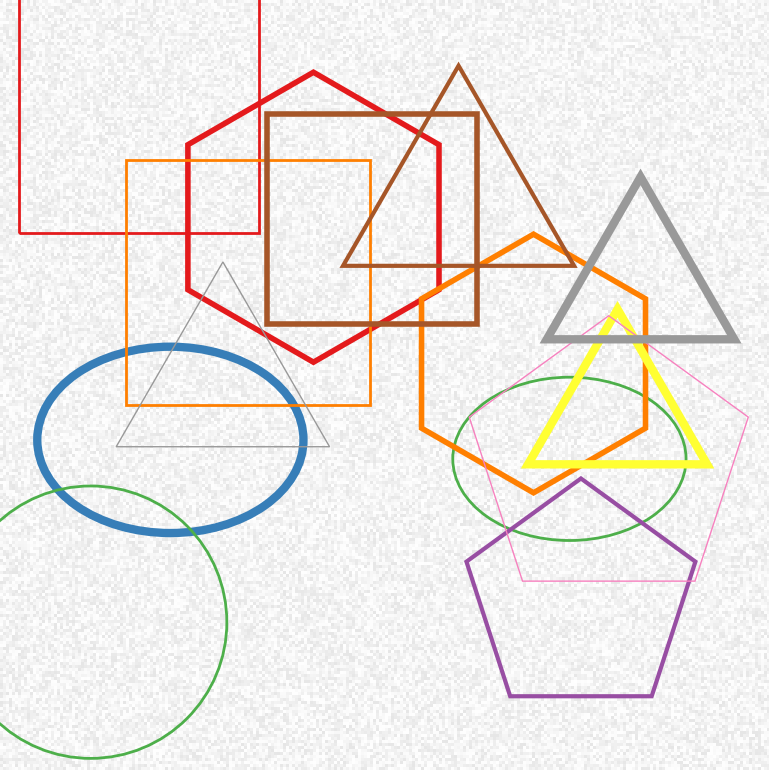[{"shape": "square", "thickness": 1, "radius": 0.78, "center": [0.18, 0.853]}, {"shape": "hexagon", "thickness": 2, "radius": 0.94, "center": [0.407, 0.718]}, {"shape": "oval", "thickness": 3, "radius": 0.86, "center": [0.221, 0.429]}, {"shape": "oval", "thickness": 1, "radius": 0.76, "center": [0.74, 0.404]}, {"shape": "circle", "thickness": 1, "radius": 0.88, "center": [0.118, 0.192]}, {"shape": "pentagon", "thickness": 1.5, "radius": 0.78, "center": [0.754, 0.222]}, {"shape": "hexagon", "thickness": 2, "radius": 0.84, "center": [0.693, 0.528]}, {"shape": "square", "thickness": 1, "radius": 0.79, "center": [0.323, 0.633]}, {"shape": "triangle", "thickness": 3, "radius": 0.67, "center": [0.802, 0.464]}, {"shape": "triangle", "thickness": 1.5, "radius": 0.87, "center": [0.596, 0.741]}, {"shape": "square", "thickness": 2, "radius": 0.68, "center": [0.483, 0.716]}, {"shape": "pentagon", "thickness": 0.5, "radius": 0.95, "center": [0.791, 0.399]}, {"shape": "triangle", "thickness": 3, "radius": 0.7, "center": [0.832, 0.63]}, {"shape": "triangle", "thickness": 0.5, "radius": 0.8, "center": [0.289, 0.5]}]